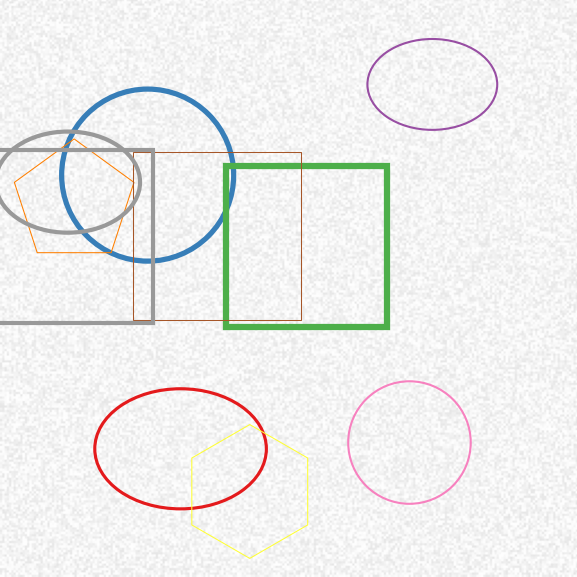[{"shape": "oval", "thickness": 1.5, "radius": 0.74, "center": [0.313, 0.222]}, {"shape": "circle", "thickness": 2.5, "radius": 0.74, "center": [0.256, 0.696]}, {"shape": "square", "thickness": 3, "radius": 0.7, "center": [0.53, 0.573]}, {"shape": "oval", "thickness": 1, "radius": 0.56, "center": [0.749, 0.853]}, {"shape": "pentagon", "thickness": 0.5, "radius": 0.54, "center": [0.128, 0.65]}, {"shape": "hexagon", "thickness": 0.5, "radius": 0.58, "center": [0.432, 0.148]}, {"shape": "square", "thickness": 0.5, "radius": 0.73, "center": [0.376, 0.591]}, {"shape": "circle", "thickness": 1, "radius": 0.53, "center": [0.709, 0.233]}, {"shape": "oval", "thickness": 2, "radius": 0.63, "center": [0.117, 0.684]}, {"shape": "square", "thickness": 2, "radius": 0.75, "center": [0.115, 0.59]}]